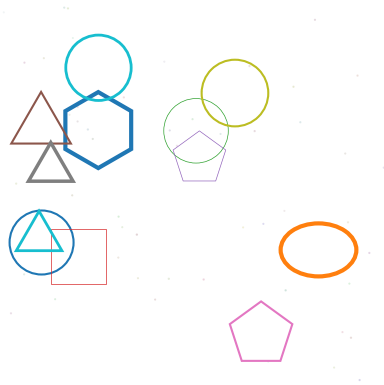[{"shape": "hexagon", "thickness": 3, "radius": 0.49, "center": [0.255, 0.662]}, {"shape": "circle", "thickness": 1.5, "radius": 0.42, "center": [0.108, 0.37]}, {"shape": "oval", "thickness": 3, "radius": 0.49, "center": [0.827, 0.351]}, {"shape": "circle", "thickness": 0.5, "radius": 0.42, "center": [0.509, 0.66]}, {"shape": "square", "thickness": 0.5, "radius": 0.35, "center": [0.204, 0.333]}, {"shape": "pentagon", "thickness": 0.5, "radius": 0.36, "center": [0.518, 0.588]}, {"shape": "triangle", "thickness": 1.5, "radius": 0.45, "center": [0.107, 0.672]}, {"shape": "pentagon", "thickness": 1.5, "radius": 0.43, "center": [0.678, 0.132]}, {"shape": "triangle", "thickness": 2.5, "radius": 0.33, "center": [0.132, 0.563]}, {"shape": "circle", "thickness": 1.5, "radius": 0.43, "center": [0.61, 0.758]}, {"shape": "circle", "thickness": 2, "radius": 0.42, "center": [0.256, 0.824]}, {"shape": "triangle", "thickness": 2, "radius": 0.34, "center": [0.101, 0.383]}]